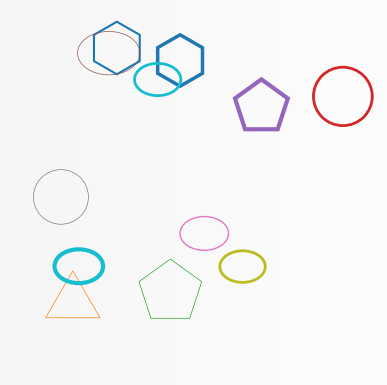[{"shape": "hexagon", "thickness": 2.5, "radius": 0.33, "center": [0.465, 0.843]}, {"shape": "hexagon", "thickness": 1.5, "radius": 0.34, "center": [0.302, 0.875]}, {"shape": "triangle", "thickness": 0.5, "radius": 0.41, "center": [0.188, 0.215]}, {"shape": "pentagon", "thickness": 0.5, "radius": 0.43, "center": [0.44, 0.242]}, {"shape": "circle", "thickness": 2, "radius": 0.38, "center": [0.885, 0.75]}, {"shape": "pentagon", "thickness": 3, "radius": 0.36, "center": [0.675, 0.722]}, {"shape": "oval", "thickness": 0.5, "radius": 0.4, "center": [0.281, 0.862]}, {"shape": "oval", "thickness": 1, "radius": 0.31, "center": [0.527, 0.394]}, {"shape": "circle", "thickness": 0.5, "radius": 0.35, "center": [0.157, 0.488]}, {"shape": "oval", "thickness": 2, "radius": 0.29, "center": [0.626, 0.308]}, {"shape": "oval", "thickness": 3, "radius": 0.31, "center": [0.203, 0.308]}, {"shape": "oval", "thickness": 2, "radius": 0.3, "center": [0.407, 0.793]}]